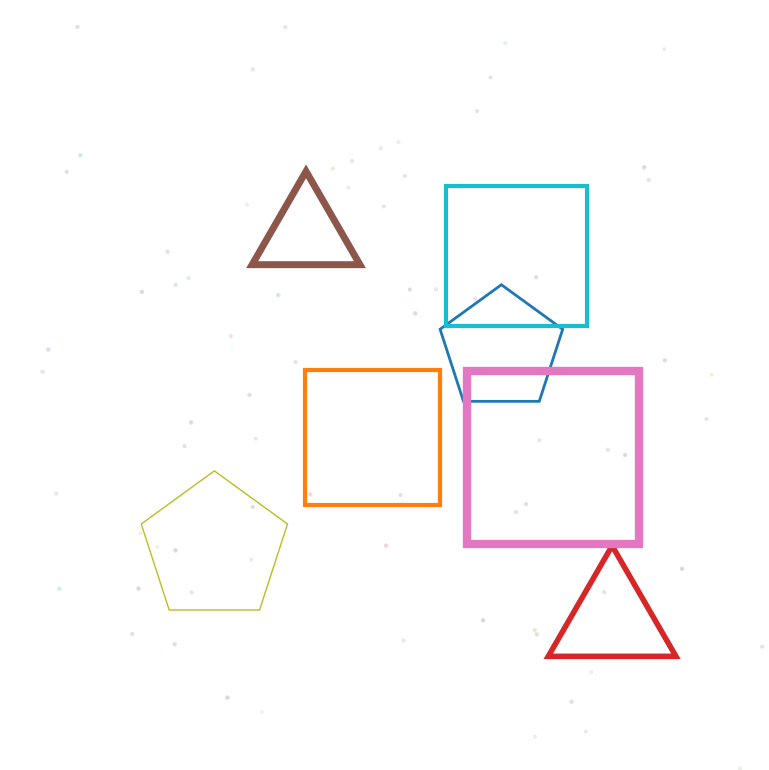[{"shape": "pentagon", "thickness": 1, "radius": 0.42, "center": [0.651, 0.547]}, {"shape": "square", "thickness": 1.5, "radius": 0.44, "center": [0.484, 0.432]}, {"shape": "triangle", "thickness": 2, "radius": 0.48, "center": [0.795, 0.195]}, {"shape": "triangle", "thickness": 2.5, "radius": 0.4, "center": [0.397, 0.697]}, {"shape": "square", "thickness": 3, "radius": 0.56, "center": [0.718, 0.406]}, {"shape": "pentagon", "thickness": 0.5, "radius": 0.5, "center": [0.278, 0.289]}, {"shape": "square", "thickness": 1.5, "radius": 0.46, "center": [0.671, 0.668]}]